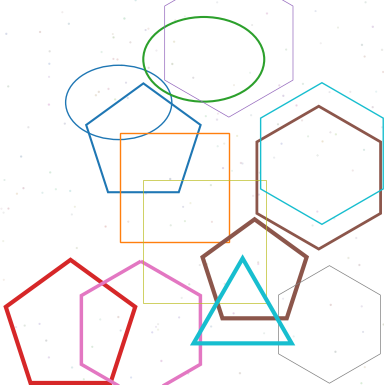[{"shape": "pentagon", "thickness": 1.5, "radius": 0.78, "center": [0.372, 0.627]}, {"shape": "oval", "thickness": 1, "radius": 0.69, "center": [0.308, 0.734]}, {"shape": "square", "thickness": 1, "radius": 0.71, "center": [0.454, 0.512]}, {"shape": "oval", "thickness": 1.5, "radius": 0.79, "center": [0.529, 0.846]}, {"shape": "pentagon", "thickness": 3, "radius": 0.88, "center": [0.183, 0.148]}, {"shape": "hexagon", "thickness": 0.5, "radius": 0.96, "center": [0.594, 0.888]}, {"shape": "hexagon", "thickness": 2, "radius": 0.93, "center": [0.828, 0.539]}, {"shape": "pentagon", "thickness": 3, "radius": 0.71, "center": [0.661, 0.288]}, {"shape": "hexagon", "thickness": 2.5, "radius": 0.89, "center": [0.366, 0.143]}, {"shape": "hexagon", "thickness": 0.5, "radius": 0.76, "center": [0.856, 0.157]}, {"shape": "square", "thickness": 0.5, "radius": 0.79, "center": [0.532, 0.372]}, {"shape": "triangle", "thickness": 3, "radius": 0.74, "center": [0.63, 0.182]}, {"shape": "hexagon", "thickness": 1, "radius": 0.92, "center": [0.836, 0.601]}]